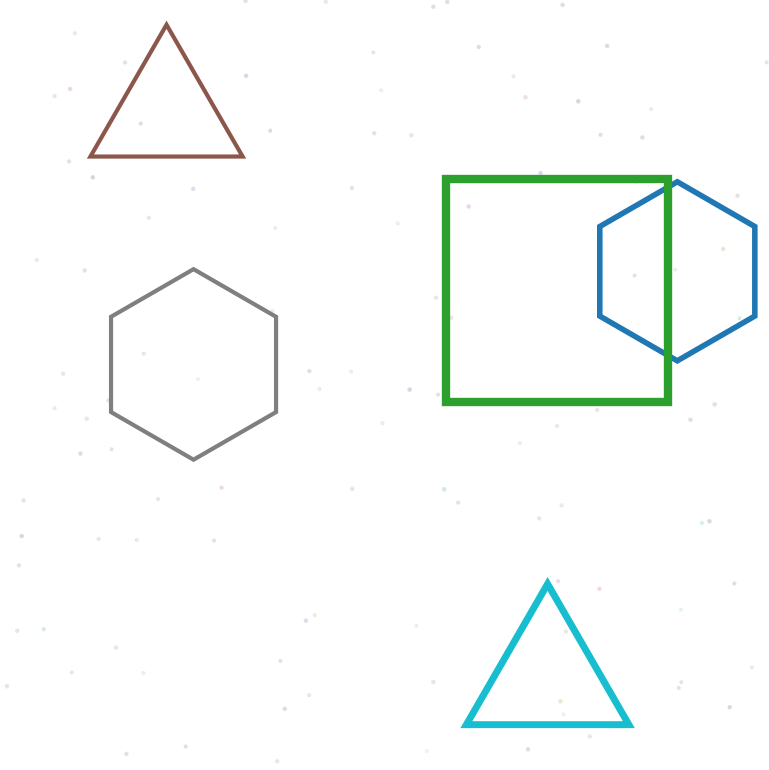[{"shape": "hexagon", "thickness": 2, "radius": 0.58, "center": [0.88, 0.648]}, {"shape": "square", "thickness": 3, "radius": 0.72, "center": [0.723, 0.622]}, {"shape": "triangle", "thickness": 1.5, "radius": 0.57, "center": [0.216, 0.854]}, {"shape": "hexagon", "thickness": 1.5, "radius": 0.62, "center": [0.251, 0.527]}, {"shape": "triangle", "thickness": 2.5, "radius": 0.61, "center": [0.711, 0.12]}]